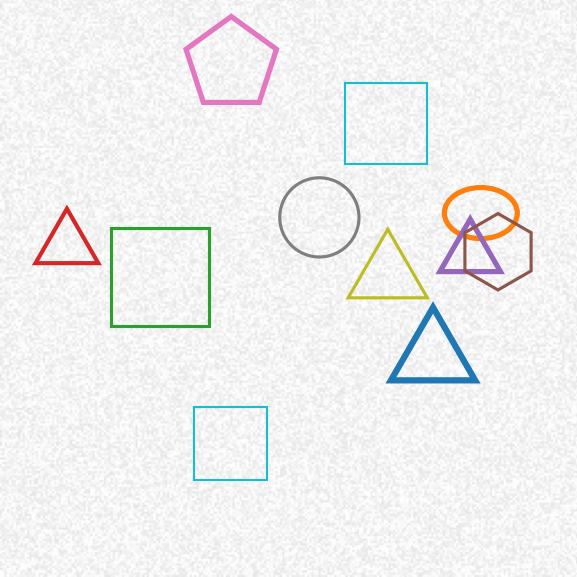[{"shape": "triangle", "thickness": 3, "radius": 0.42, "center": [0.75, 0.383]}, {"shape": "oval", "thickness": 2.5, "radius": 0.32, "center": [0.833, 0.63]}, {"shape": "square", "thickness": 1.5, "radius": 0.42, "center": [0.276, 0.519]}, {"shape": "triangle", "thickness": 2, "radius": 0.31, "center": [0.116, 0.575]}, {"shape": "triangle", "thickness": 2.5, "radius": 0.3, "center": [0.814, 0.559]}, {"shape": "hexagon", "thickness": 1.5, "radius": 0.33, "center": [0.862, 0.563]}, {"shape": "pentagon", "thickness": 2.5, "radius": 0.41, "center": [0.4, 0.888]}, {"shape": "circle", "thickness": 1.5, "radius": 0.34, "center": [0.553, 0.623]}, {"shape": "triangle", "thickness": 1.5, "radius": 0.4, "center": [0.671, 0.523]}, {"shape": "square", "thickness": 1, "radius": 0.32, "center": [0.399, 0.231]}, {"shape": "square", "thickness": 1, "radius": 0.35, "center": [0.668, 0.785]}]